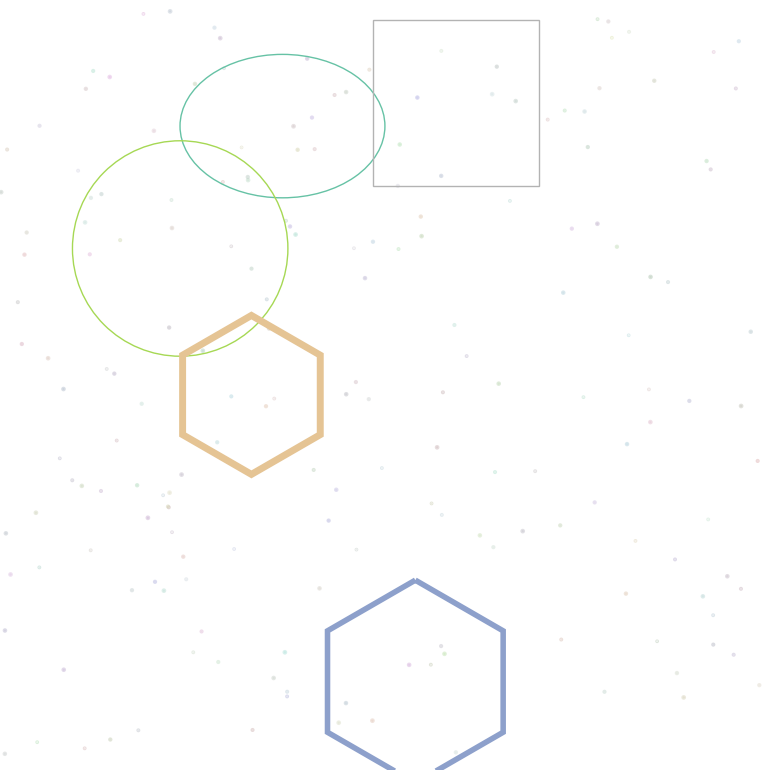[{"shape": "oval", "thickness": 0.5, "radius": 0.67, "center": [0.367, 0.836]}, {"shape": "hexagon", "thickness": 2, "radius": 0.66, "center": [0.539, 0.115]}, {"shape": "circle", "thickness": 0.5, "radius": 0.7, "center": [0.234, 0.677]}, {"shape": "hexagon", "thickness": 2.5, "radius": 0.52, "center": [0.327, 0.487]}, {"shape": "square", "thickness": 0.5, "radius": 0.54, "center": [0.592, 0.867]}]